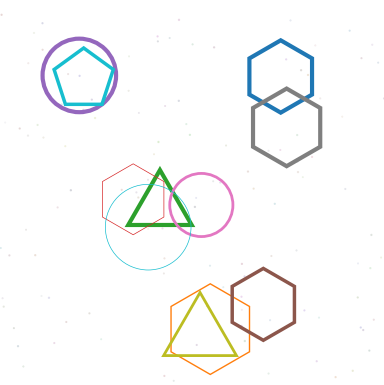[{"shape": "hexagon", "thickness": 3, "radius": 0.47, "center": [0.729, 0.801]}, {"shape": "hexagon", "thickness": 1, "radius": 0.59, "center": [0.546, 0.145]}, {"shape": "triangle", "thickness": 3, "radius": 0.48, "center": [0.415, 0.463]}, {"shape": "hexagon", "thickness": 0.5, "radius": 0.46, "center": [0.346, 0.482]}, {"shape": "circle", "thickness": 3, "radius": 0.48, "center": [0.206, 0.804]}, {"shape": "hexagon", "thickness": 2.5, "radius": 0.47, "center": [0.684, 0.209]}, {"shape": "circle", "thickness": 2, "radius": 0.41, "center": [0.523, 0.468]}, {"shape": "hexagon", "thickness": 3, "radius": 0.5, "center": [0.744, 0.669]}, {"shape": "triangle", "thickness": 2, "radius": 0.55, "center": [0.52, 0.131]}, {"shape": "pentagon", "thickness": 2.5, "radius": 0.4, "center": [0.217, 0.794]}, {"shape": "circle", "thickness": 0.5, "radius": 0.56, "center": [0.385, 0.41]}]